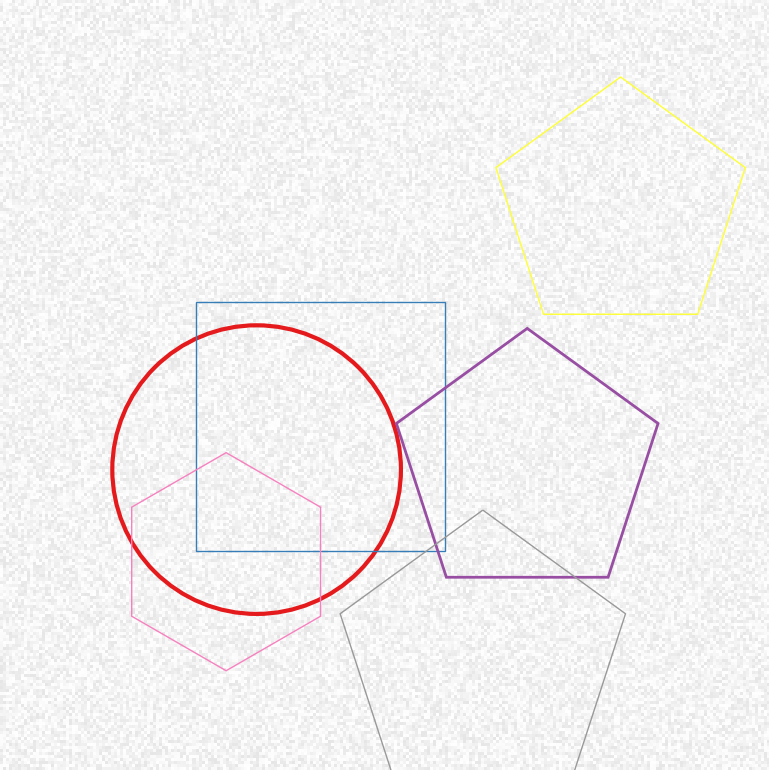[{"shape": "circle", "thickness": 1.5, "radius": 0.94, "center": [0.333, 0.39]}, {"shape": "square", "thickness": 0.5, "radius": 0.81, "center": [0.416, 0.446]}, {"shape": "pentagon", "thickness": 1, "radius": 0.89, "center": [0.685, 0.395]}, {"shape": "pentagon", "thickness": 0.5, "radius": 0.85, "center": [0.806, 0.73]}, {"shape": "hexagon", "thickness": 0.5, "radius": 0.71, "center": [0.294, 0.271]}, {"shape": "pentagon", "thickness": 0.5, "radius": 0.97, "center": [0.627, 0.143]}]